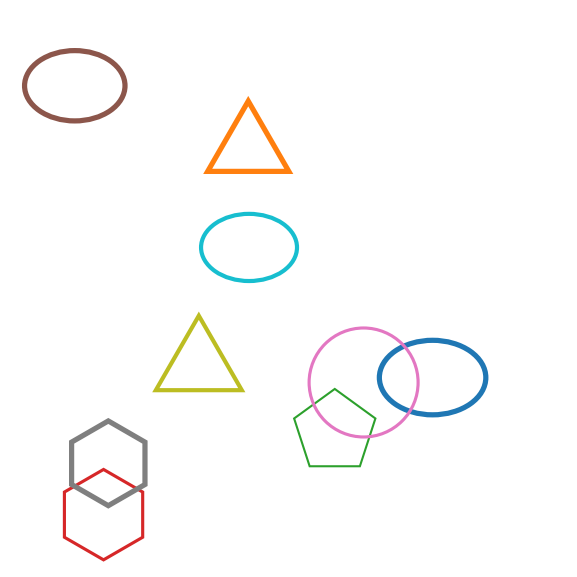[{"shape": "oval", "thickness": 2.5, "radius": 0.46, "center": [0.749, 0.345]}, {"shape": "triangle", "thickness": 2.5, "radius": 0.41, "center": [0.43, 0.743]}, {"shape": "pentagon", "thickness": 1, "radius": 0.37, "center": [0.58, 0.252]}, {"shape": "hexagon", "thickness": 1.5, "radius": 0.39, "center": [0.179, 0.108]}, {"shape": "oval", "thickness": 2.5, "radius": 0.43, "center": [0.129, 0.851]}, {"shape": "circle", "thickness": 1.5, "radius": 0.47, "center": [0.63, 0.337]}, {"shape": "hexagon", "thickness": 2.5, "radius": 0.37, "center": [0.188, 0.197]}, {"shape": "triangle", "thickness": 2, "radius": 0.43, "center": [0.344, 0.366]}, {"shape": "oval", "thickness": 2, "radius": 0.42, "center": [0.431, 0.571]}]